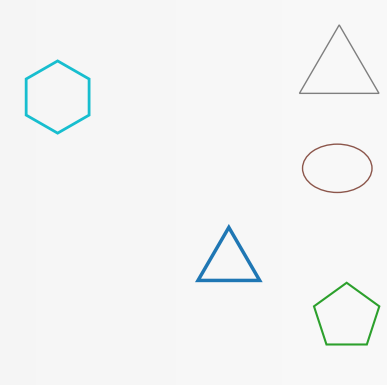[{"shape": "triangle", "thickness": 2.5, "radius": 0.46, "center": [0.591, 0.318]}, {"shape": "pentagon", "thickness": 1.5, "radius": 0.44, "center": [0.895, 0.177]}, {"shape": "oval", "thickness": 1, "radius": 0.45, "center": [0.87, 0.563]}, {"shape": "triangle", "thickness": 1, "radius": 0.59, "center": [0.875, 0.817]}, {"shape": "hexagon", "thickness": 2, "radius": 0.47, "center": [0.149, 0.748]}]